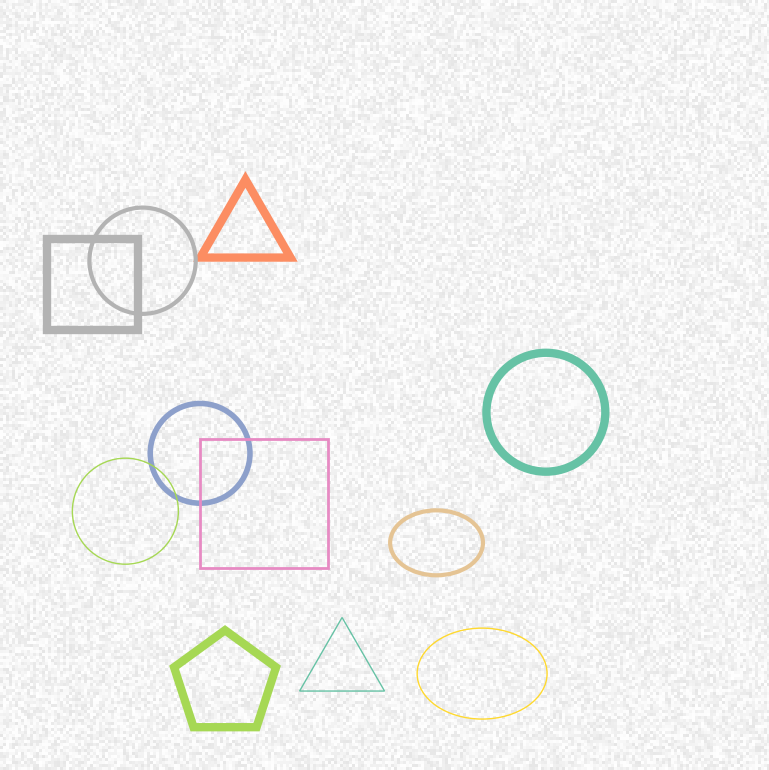[{"shape": "triangle", "thickness": 0.5, "radius": 0.32, "center": [0.444, 0.134]}, {"shape": "circle", "thickness": 3, "radius": 0.39, "center": [0.709, 0.465]}, {"shape": "triangle", "thickness": 3, "radius": 0.34, "center": [0.319, 0.699]}, {"shape": "circle", "thickness": 2, "radius": 0.32, "center": [0.26, 0.411]}, {"shape": "square", "thickness": 1, "radius": 0.42, "center": [0.343, 0.346]}, {"shape": "circle", "thickness": 0.5, "radius": 0.34, "center": [0.163, 0.336]}, {"shape": "pentagon", "thickness": 3, "radius": 0.35, "center": [0.292, 0.112]}, {"shape": "oval", "thickness": 0.5, "radius": 0.42, "center": [0.626, 0.125]}, {"shape": "oval", "thickness": 1.5, "radius": 0.3, "center": [0.567, 0.295]}, {"shape": "square", "thickness": 3, "radius": 0.29, "center": [0.12, 0.63]}, {"shape": "circle", "thickness": 1.5, "radius": 0.35, "center": [0.185, 0.661]}]